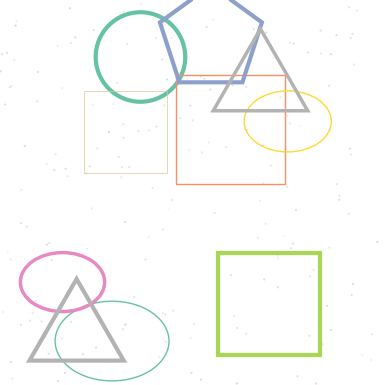[{"shape": "circle", "thickness": 3, "radius": 0.58, "center": [0.365, 0.852]}, {"shape": "oval", "thickness": 1, "radius": 0.74, "center": [0.291, 0.114]}, {"shape": "square", "thickness": 1, "radius": 0.71, "center": [0.598, 0.664]}, {"shape": "pentagon", "thickness": 3, "radius": 0.7, "center": [0.548, 0.899]}, {"shape": "oval", "thickness": 2.5, "radius": 0.55, "center": [0.162, 0.267]}, {"shape": "square", "thickness": 3, "radius": 0.66, "center": [0.698, 0.21]}, {"shape": "oval", "thickness": 1, "radius": 0.57, "center": [0.747, 0.685]}, {"shape": "square", "thickness": 0.5, "radius": 0.53, "center": [0.326, 0.658]}, {"shape": "triangle", "thickness": 2.5, "radius": 0.71, "center": [0.677, 0.783]}, {"shape": "triangle", "thickness": 3, "radius": 0.71, "center": [0.199, 0.134]}]